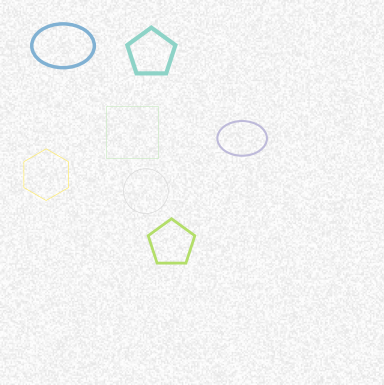[{"shape": "pentagon", "thickness": 3, "radius": 0.33, "center": [0.393, 0.863]}, {"shape": "oval", "thickness": 1.5, "radius": 0.32, "center": [0.629, 0.641]}, {"shape": "oval", "thickness": 2.5, "radius": 0.41, "center": [0.164, 0.881]}, {"shape": "pentagon", "thickness": 2, "radius": 0.32, "center": [0.445, 0.368]}, {"shape": "circle", "thickness": 0.5, "radius": 0.29, "center": [0.379, 0.504]}, {"shape": "square", "thickness": 0.5, "radius": 0.34, "center": [0.344, 0.658]}, {"shape": "hexagon", "thickness": 0.5, "radius": 0.34, "center": [0.12, 0.546]}]